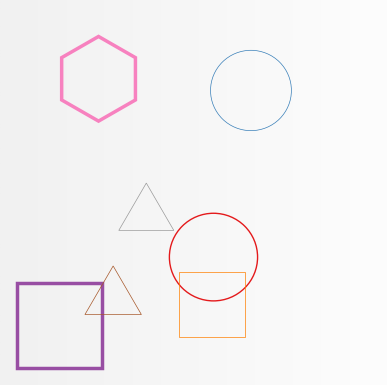[{"shape": "circle", "thickness": 1, "radius": 0.57, "center": [0.551, 0.332]}, {"shape": "circle", "thickness": 0.5, "radius": 0.52, "center": [0.648, 0.765]}, {"shape": "square", "thickness": 2.5, "radius": 0.55, "center": [0.154, 0.154]}, {"shape": "square", "thickness": 0.5, "radius": 0.42, "center": [0.547, 0.21]}, {"shape": "triangle", "thickness": 0.5, "radius": 0.42, "center": [0.292, 0.225]}, {"shape": "hexagon", "thickness": 2.5, "radius": 0.55, "center": [0.254, 0.795]}, {"shape": "triangle", "thickness": 0.5, "radius": 0.41, "center": [0.378, 0.442]}]